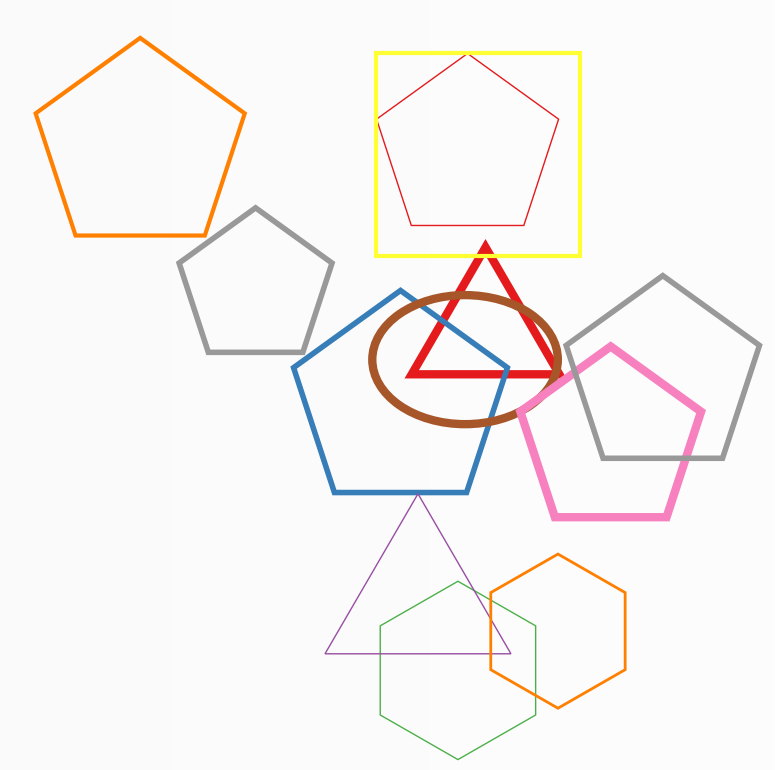[{"shape": "pentagon", "thickness": 0.5, "radius": 0.62, "center": [0.603, 0.807]}, {"shape": "triangle", "thickness": 3, "radius": 0.55, "center": [0.626, 0.569]}, {"shape": "pentagon", "thickness": 2, "radius": 0.73, "center": [0.517, 0.478]}, {"shape": "hexagon", "thickness": 0.5, "radius": 0.58, "center": [0.591, 0.129]}, {"shape": "triangle", "thickness": 0.5, "radius": 0.69, "center": [0.539, 0.22]}, {"shape": "hexagon", "thickness": 1, "radius": 0.5, "center": [0.72, 0.18]}, {"shape": "pentagon", "thickness": 1.5, "radius": 0.71, "center": [0.181, 0.809]}, {"shape": "square", "thickness": 1.5, "radius": 0.66, "center": [0.616, 0.8]}, {"shape": "oval", "thickness": 3, "radius": 0.6, "center": [0.6, 0.533]}, {"shape": "pentagon", "thickness": 3, "radius": 0.61, "center": [0.788, 0.427]}, {"shape": "pentagon", "thickness": 2, "radius": 0.66, "center": [0.855, 0.511]}, {"shape": "pentagon", "thickness": 2, "radius": 0.52, "center": [0.33, 0.626]}]